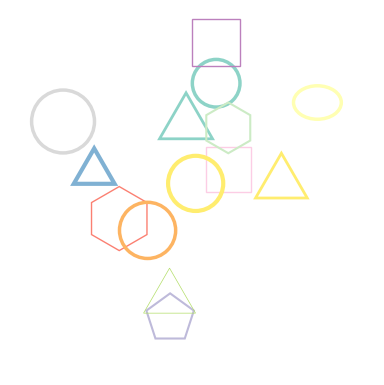[{"shape": "circle", "thickness": 2.5, "radius": 0.31, "center": [0.561, 0.784]}, {"shape": "triangle", "thickness": 2, "radius": 0.4, "center": [0.483, 0.679]}, {"shape": "oval", "thickness": 2.5, "radius": 0.31, "center": [0.824, 0.734]}, {"shape": "pentagon", "thickness": 1.5, "radius": 0.32, "center": [0.442, 0.173]}, {"shape": "hexagon", "thickness": 1, "radius": 0.42, "center": [0.31, 0.432]}, {"shape": "triangle", "thickness": 3, "radius": 0.31, "center": [0.245, 0.553]}, {"shape": "circle", "thickness": 2.5, "radius": 0.36, "center": [0.383, 0.402]}, {"shape": "triangle", "thickness": 0.5, "radius": 0.39, "center": [0.44, 0.226]}, {"shape": "square", "thickness": 1, "radius": 0.29, "center": [0.594, 0.56]}, {"shape": "circle", "thickness": 2.5, "radius": 0.41, "center": [0.164, 0.684]}, {"shape": "square", "thickness": 1, "radius": 0.31, "center": [0.561, 0.889]}, {"shape": "hexagon", "thickness": 1.5, "radius": 0.33, "center": [0.593, 0.668]}, {"shape": "triangle", "thickness": 2, "radius": 0.39, "center": [0.731, 0.524]}, {"shape": "circle", "thickness": 3, "radius": 0.36, "center": [0.508, 0.524]}]